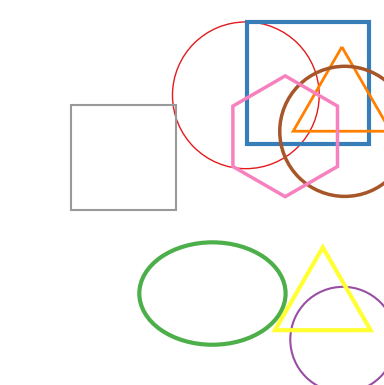[{"shape": "circle", "thickness": 1, "radius": 0.95, "center": [0.639, 0.752]}, {"shape": "square", "thickness": 3, "radius": 0.79, "center": [0.801, 0.785]}, {"shape": "oval", "thickness": 3, "radius": 0.95, "center": [0.552, 0.238]}, {"shape": "circle", "thickness": 1.5, "radius": 0.69, "center": [0.891, 0.118]}, {"shape": "triangle", "thickness": 2, "radius": 0.73, "center": [0.888, 0.732]}, {"shape": "triangle", "thickness": 3, "radius": 0.72, "center": [0.838, 0.214]}, {"shape": "circle", "thickness": 2.5, "radius": 0.84, "center": [0.896, 0.659]}, {"shape": "hexagon", "thickness": 2.5, "radius": 0.78, "center": [0.741, 0.646]}, {"shape": "square", "thickness": 1.5, "radius": 0.68, "center": [0.321, 0.591]}]